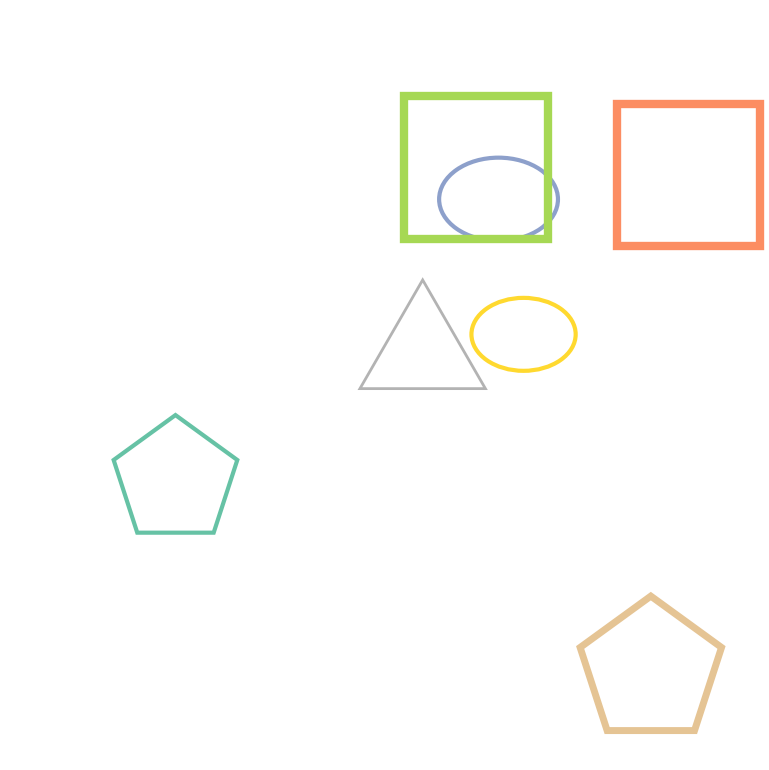[{"shape": "pentagon", "thickness": 1.5, "radius": 0.42, "center": [0.228, 0.377]}, {"shape": "square", "thickness": 3, "radius": 0.46, "center": [0.894, 0.773]}, {"shape": "oval", "thickness": 1.5, "radius": 0.39, "center": [0.647, 0.741]}, {"shape": "square", "thickness": 3, "radius": 0.47, "center": [0.618, 0.783]}, {"shape": "oval", "thickness": 1.5, "radius": 0.34, "center": [0.68, 0.566]}, {"shape": "pentagon", "thickness": 2.5, "radius": 0.48, "center": [0.845, 0.129]}, {"shape": "triangle", "thickness": 1, "radius": 0.47, "center": [0.549, 0.542]}]